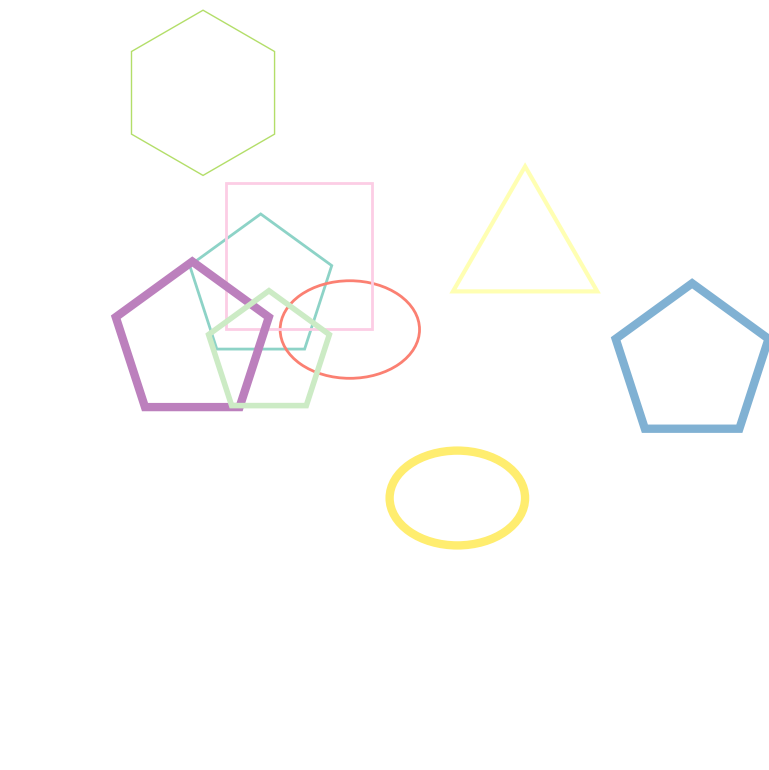[{"shape": "pentagon", "thickness": 1, "radius": 0.48, "center": [0.339, 0.625]}, {"shape": "triangle", "thickness": 1.5, "radius": 0.54, "center": [0.682, 0.676]}, {"shape": "oval", "thickness": 1, "radius": 0.45, "center": [0.454, 0.572]}, {"shape": "pentagon", "thickness": 3, "radius": 0.52, "center": [0.899, 0.528]}, {"shape": "hexagon", "thickness": 0.5, "radius": 0.54, "center": [0.264, 0.879]}, {"shape": "square", "thickness": 1, "radius": 0.47, "center": [0.388, 0.667]}, {"shape": "pentagon", "thickness": 3, "radius": 0.52, "center": [0.25, 0.556]}, {"shape": "pentagon", "thickness": 2, "radius": 0.41, "center": [0.349, 0.54]}, {"shape": "oval", "thickness": 3, "radius": 0.44, "center": [0.594, 0.353]}]